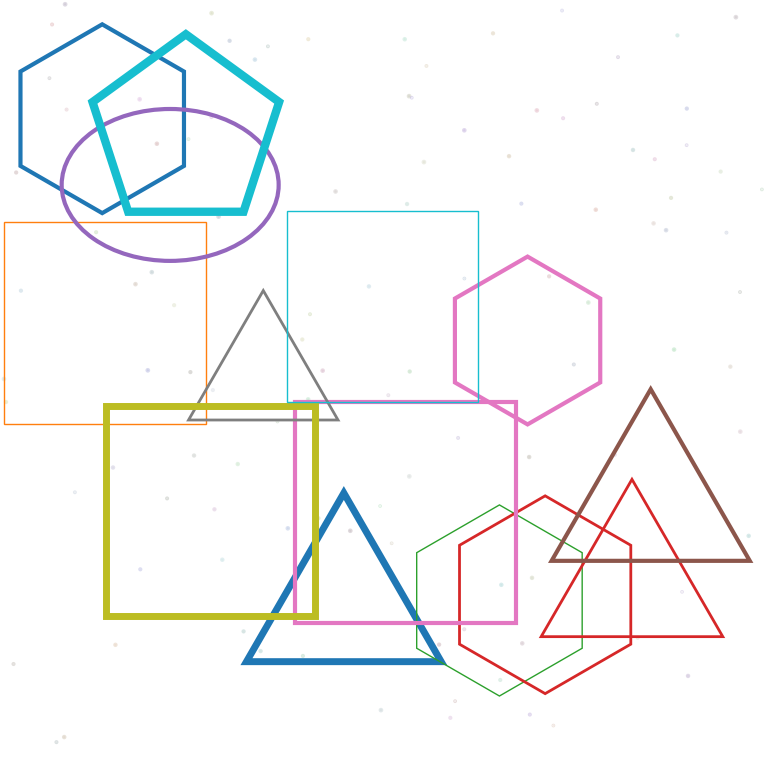[{"shape": "triangle", "thickness": 2.5, "radius": 0.73, "center": [0.447, 0.214]}, {"shape": "hexagon", "thickness": 1.5, "radius": 0.61, "center": [0.133, 0.846]}, {"shape": "square", "thickness": 0.5, "radius": 0.66, "center": [0.136, 0.581]}, {"shape": "hexagon", "thickness": 0.5, "radius": 0.62, "center": [0.649, 0.22]}, {"shape": "triangle", "thickness": 1, "radius": 0.68, "center": [0.821, 0.241]}, {"shape": "hexagon", "thickness": 1, "radius": 0.64, "center": [0.708, 0.228]}, {"shape": "oval", "thickness": 1.5, "radius": 0.7, "center": [0.221, 0.76]}, {"shape": "triangle", "thickness": 1.5, "radius": 0.74, "center": [0.845, 0.346]}, {"shape": "hexagon", "thickness": 1.5, "radius": 0.54, "center": [0.685, 0.558]}, {"shape": "square", "thickness": 1.5, "radius": 0.72, "center": [0.527, 0.334]}, {"shape": "triangle", "thickness": 1, "radius": 0.56, "center": [0.342, 0.511]}, {"shape": "square", "thickness": 2.5, "radius": 0.68, "center": [0.274, 0.337]}, {"shape": "pentagon", "thickness": 3, "radius": 0.64, "center": [0.241, 0.828]}, {"shape": "square", "thickness": 0.5, "radius": 0.62, "center": [0.497, 0.602]}]